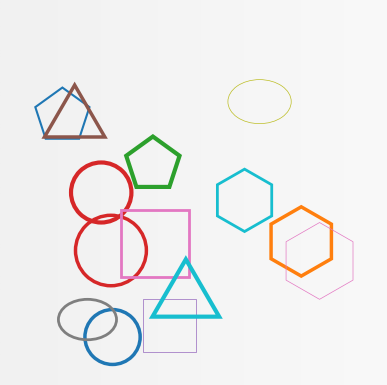[{"shape": "pentagon", "thickness": 1.5, "radius": 0.37, "center": [0.161, 0.699]}, {"shape": "circle", "thickness": 2.5, "radius": 0.36, "center": [0.29, 0.125]}, {"shape": "hexagon", "thickness": 2.5, "radius": 0.45, "center": [0.777, 0.373]}, {"shape": "pentagon", "thickness": 3, "radius": 0.36, "center": [0.395, 0.573]}, {"shape": "circle", "thickness": 2.5, "radius": 0.46, "center": [0.286, 0.349]}, {"shape": "circle", "thickness": 3, "radius": 0.39, "center": [0.261, 0.5]}, {"shape": "square", "thickness": 0.5, "radius": 0.34, "center": [0.437, 0.154]}, {"shape": "triangle", "thickness": 2.5, "radius": 0.45, "center": [0.193, 0.689]}, {"shape": "hexagon", "thickness": 0.5, "radius": 0.5, "center": [0.825, 0.322]}, {"shape": "square", "thickness": 2, "radius": 0.44, "center": [0.401, 0.367]}, {"shape": "oval", "thickness": 2, "radius": 0.37, "center": [0.226, 0.17]}, {"shape": "oval", "thickness": 0.5, "radius": 0.41, "center": [0.67, 0.736]}, {"shape": "triangle", "thickness": 3, "radius": 0.5, "center": [0.48, 0.227]}, {"shape": "hexagon", "thickness": 2, "radius": 0.4, "center": [0.631, 0.48]}]